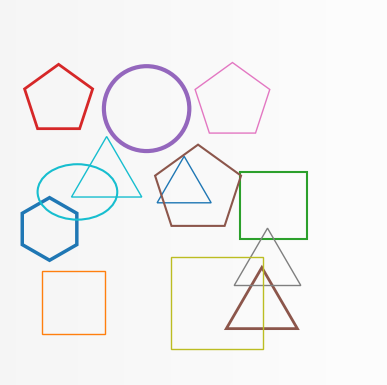[{"shape": "hexagon", "thickness": 2.5, "radius": 0.41, "center": [0.128, 0.405]}, {"shape": "triangle", "thickness": 1, "radius": 0.4, "center": [0.475, 0.514]}, {"shape": "square", "thickness": 1, "radius": 0.41, "center": [0.19, 0.215]}, {"shape": "square", "thickness": 1.5, "radius": 0.43, "center": [0.706, 0.466]}, {"shape": "pentagon", "thickness": 2, "radius": 0.46, "center": [0.151, 0.741]}, {"shape": "circle", "thickness": 3, "radius": 0.55, "center": [0.378, 0.718]}, {"shape": "pentagon", "thickness": 1.5, "radius": 0.58, "center": [0.511, 0.508]}, {"shape": "triangle", "thickness": 2, "radius": 0.53, "center": [0.676, 0.199]}, {"shape": "pentagon", "thickness": 1, "radius": 0.51, "center": [0.6, 0.736]}, {"shape": "triangle", "thickness": 1, "radius": 0.5, "center": [0.69, 0.308]}, {"shape": "square", "thickness": 1, "radius": 0.6, "center": [0.561, 0.213]}, {"shape": "triangle", "thickness": 1, "radius": 0.52, "center": [0.275, 0.541]}, {"shape": "oval", "thickness": 1.5, "radius": 0.51, "center": [0.2, 0.501]}]